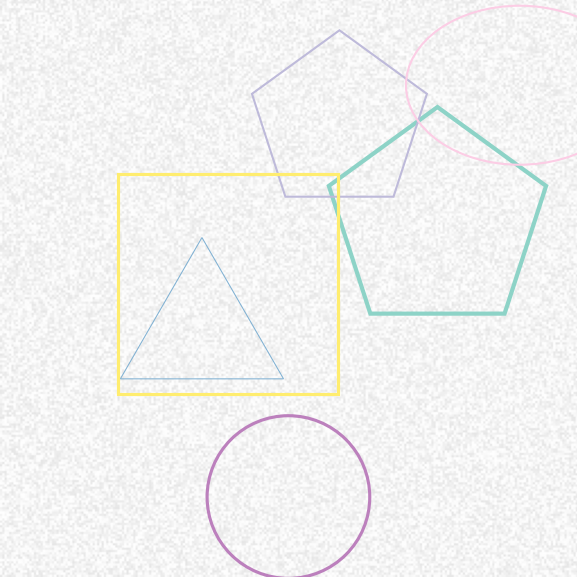[{"shape": "pentagon", "thickness": 2, "radius": 0.99, "center": [0.757, 0.616]}, {"shape": "pentagon", "thickness": 1, "radius": 0.8, "center": [0.588, 0.787]}, {"shape": "triangle", "thickness": 0.5, "radius": 0.82, "center": [0.35, 0.425]}, {"shape": "oval", "thickness": 1, "radius": 0.98, "center": [0.9, 0.852]}, {"shape": "circle", "thickness": 1.5, "radius": 0.7, "center": [0.499, 0.138]}, {"shape": "square", "thickness": 1.5, "radius": 0.95, "center": [0.395, 0.507]}]